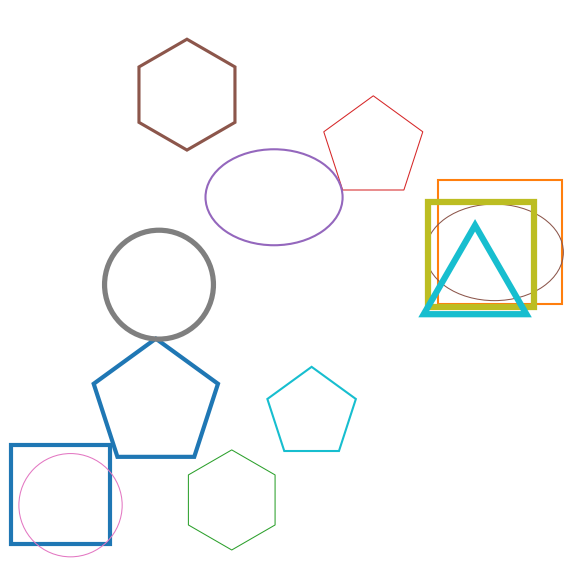[{"shape": "pentagon", "thickness": 2, "radius": 0.57, "center": [0.27, 0.3]}, {"shape": "square", "thickness": 2, "radius": 0.43, "center": [0.104, 0.143]}, {"shape": "square", "thickness": 1, "radius": 0.54, "center": [0.866, 0.58]}, {"shape": "hexagon", "thickness": 0.5, "radius": 0.43, "center": [0.401, 0.133]}, {"shape": "pentagon", "thickness": 0.5, "radius": 0.45, "center": [0.646, 0.743]}, {"shape": "oval", "thickness": 1, "radius": 0.59, "center": [0.475, 0.658]}, {"shape": "oval", "thickness": 0.5, "radius": 0.6, "center": [0.856, 0.562]}, {"shape": "hexagon", "thickness": 1.5, "radius": 0.48, "center": [0.324, 0.835]}, {"shape": "circle", "thickness": 0.5, "radius": 0.45, "center": [0.122, 0.124]}, {"shape": "circle", "thickness": 2.5, "radius": 0.47, "center": [0.275, 0.506]}, {"shape": "square", "thickness": 3, "radius": 0.46, "center": [0.833, 0.559]}, {"shape": "pentagon", "thickness": 1, "radius": 0.4, "center": [0.54, 0.283]}, {"shape": "triangle", "thickness": 3, "radius": 0.51, "center": [0.823, 0.506]}]